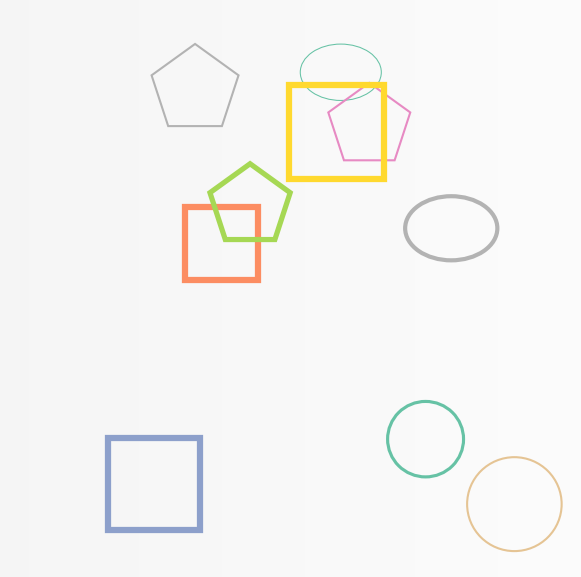[{"shape": "oval", "thickness": 0.5, "radius": 0.35, "center": [0.586, 0.874]}, {"shape": "circle", "thickness": 1.5, "radius": 0.33, "center": [0.732, 0.239]}, {"shape": "square", "thickness": 3, "radius": 0.31, "center": [0.381, 0.577]}, {"shape": "square", "thickness": 3, "radius": 0.4, "center": [0.264, 0.161]}, {"shape": "pentagon", "thickness": 1, "radius": 0.37, "center": [0.635, 0.782]}, {"shape": "pentagon", "thickness": 2.5, "radius": 0.36, "center": [0.43, 0.643]}, {"shape": "square", "thickness": 3, "radius": 0.41, "center": [0.579, 0.771]}, {"shape": "circle", "thickness": 1, "radius": 0.41, "center": [0.885, 0.126]}, {"shape": "oval", "thickness": 2, "radius": 0.4, "center": [0.776, 0.604]}, {"shape": "pentagon", "thickness": 1, "radius": 0.39, "center": [0.336, 0.844]}]